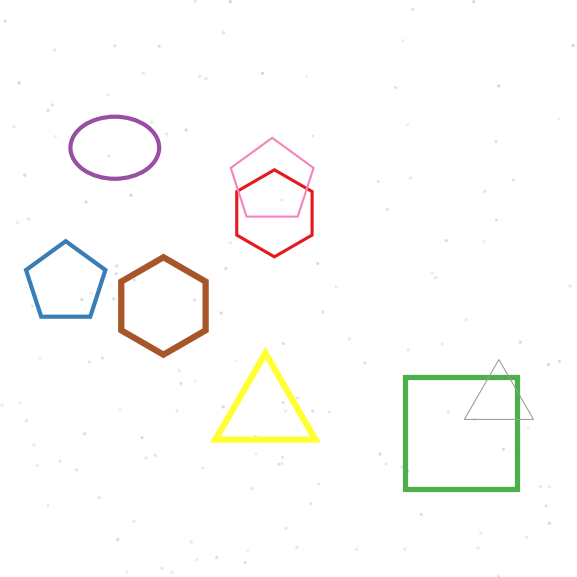[{"shape": "hexagon", "thickness": 1.5, "radius": 0.38, "center": [0.475, 0.63]}, {"shape": "pentagon", "thickness": 2, "radius": 0.36, "center": [0.114, 0.509]}, {"shape": "square", "thickness": 2.5, "radius": 0.48, "center": [0.799, 0.249]}, {"shape": "oval", "thickness": 2, "radius": 0.38, "center": [0.199, 0.743]}, {"shape": "triangle", "thickness": 3, "radius": 0.5, "center": [0.46, 0.288]}, {"shape": "hexagon", "thickness": 3, "radius": 0.42, "center": [0.283, 0.469]}, {"shape": "pentagon", "thickness": 1, "radius": 0.38, "center": [0.471, 0.685]}, {"shape": "triangle", "thickness": 0.5, "radius": 0.35, "center": [0.864, 0.307]}]